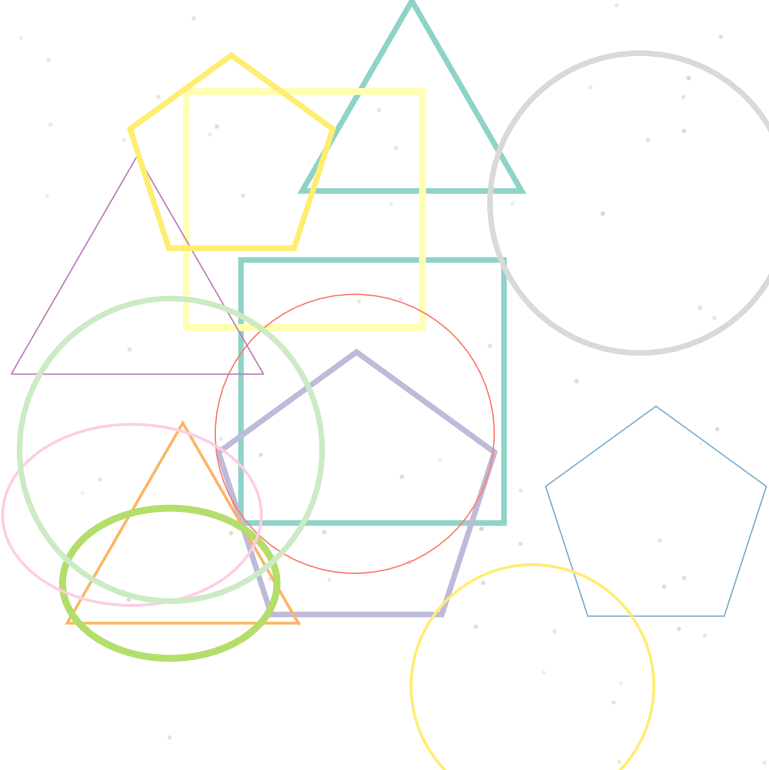[{"shape": "square", "thickness": 2, "radius": 0.85, "center": [0.483, 0.492]}, {"shape": "triangle", "thickness": 2, "radius": 0.82, "center": [0.535, 0.834]}, {"shape": "square", "thickness": 2.5, "radius": 0.76, "center": [0.395, 0.729]}, {"shape": "pentagon", "thickness": 2, "radius": 0.94, "center": [0.463, 0.354]}, {"shape": "circle", "thickness": 0.5, "radius": 0.91, "center": [0.461, 0.437]}, {"shape": "pentagon", "thickness": 0.5, "radius": 0.75, "center": [0.852, 0.322]}, {"shape": "triangle", "thickness": 1, "radius": 0.87, "center": [0.237, 0.277]}, {"shape": "oval", "thickness": 2.5, "radius": 0.7, "center": [0.22, 0.243]}, {"shape": "oval", "thickness": 1, "radius": 0.84, "center": [0.171, 0.331]}, {"shape": "circle", "thickness": 2, "radius": 0.97, "center": [0.831, 0.736]}, {"shape": "triangle", "thickness": 0.5, "radius": 0.95, "center": [0.178, 0.609]}, {"shape": "circle", "thickness": 2, "radius": 0.98, "center": [0.222, 0.416]}, {"shape": "pentagon", "thickness": 2, "radius": 0.69, "center": [0.301, 0.79]}, {"shape": "circle", "thickness": 1, "radius": 0.79, "center": [0.692, 0.109]}]